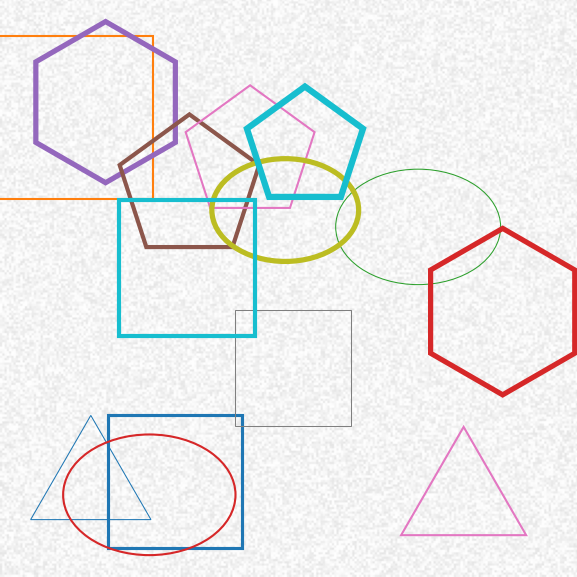[{"shape": "triangle", "thickness": 0.5, "radius": 0.6, "center": [0.157, 0.16]}, {"shape": "square", "thickness": 1.5, "radius": 0.58, "center": [0.303, 0.166]}, {"shape": "square", "thickness": 1, "radius": 0.71, "center": [0.124, 0.796]}, {"shape": "oval", "thickness": 0.5, "radius": 0.71, "center": [0.724, 0.606]}, {"shape": "hexagon", "thickness": 2.5, "radius": 0.72, "center": [0.87, 0.46]}, {"shape": "oval", "thickness": 1, "radius": 0.75, "center": [0.259, 0.142]}, {"shape": "hexagon", "thickness": 2.5, "radius": 0.7, "center": [0.183, 0.822]}, {"shape": "pentagon", "thickness": 2, "radius": 0.63, "center": [0.328, 0.674]}, {"shape": "triangle", "thickness": 1, "radius": 0.63, "center": [0.803, 0.135]}, {"shape": "pentagon", "thickness": 1, "radius": 0.59, "center": [0.433, 0.734]}, {"shape": "square", "thickness": 0.5, "radius": 0.5, "center": [0.507, 0.362]}, {"shape": "oval", "thickness": 2.5, "radius": 0.64, "center": [0.494, 0.635]}, {"shape": "square", "thickness": 2, "radius": 0.59, "center": [0.324, 0.535]}, {"shape": "pentagon", "thickness": 3, "radius": 0.53, "center": [0.528, 0.744]}]